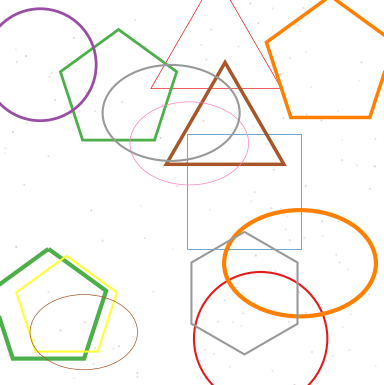[{"shape": "triangle", "thickness": 0.5, "radius": 0.98, "center": [0.561, 0.868]}, {"shape": "circle", "thickness": 1.5, "radius": 0.87, "center": [0.677, 0.12]}, {"shape": "square", "thickness": 0.5, "radius": 0.74, "center": [0.634, 0.503]}, {"shape": "pentagon", "thickness": 2, "radius": 0.79, "center": [0.308, 0.765]}, {"shape": "pentagon", "thickness": 3, "radius": 0.79, "center": [0.126, 0.196]}, {"shape": "circle", "thickness": 2, "radius": 0.73, "center": [0.104, 0.832]}, {"shape": "oval", "thickness": 3, "radius": 0.99, "center": [0.779, 0.316]}, {"shape": "pentagon", "thickness": 2.5, "radius": 0.87, "center": [0.858, 0.836]}, {"shape": "pentagon", "thickness": 1.5, "radius": 0.69, "center": [0.173, 0.198]}, {"shape": "oval", "thickness": 0.5, "radius": 0.7, "center": [0.218, 0.137]}, {"shape": "triangle", "thickness": 2.5, "radius": 0.88, "center": [0.585, 0.661]}, {"shape": "oval", "thickness": 0.5, "radius": 0.77, "center": [0.492, 0.628]}, {"shape": "hexagon", "thickness": 1.5, "radius": 0.8, "center": [0.635, 0.239]}, {"shape": "oval", "thickness": 1.5, "radius": 0.89, "center": [0.445, 0.707]}]